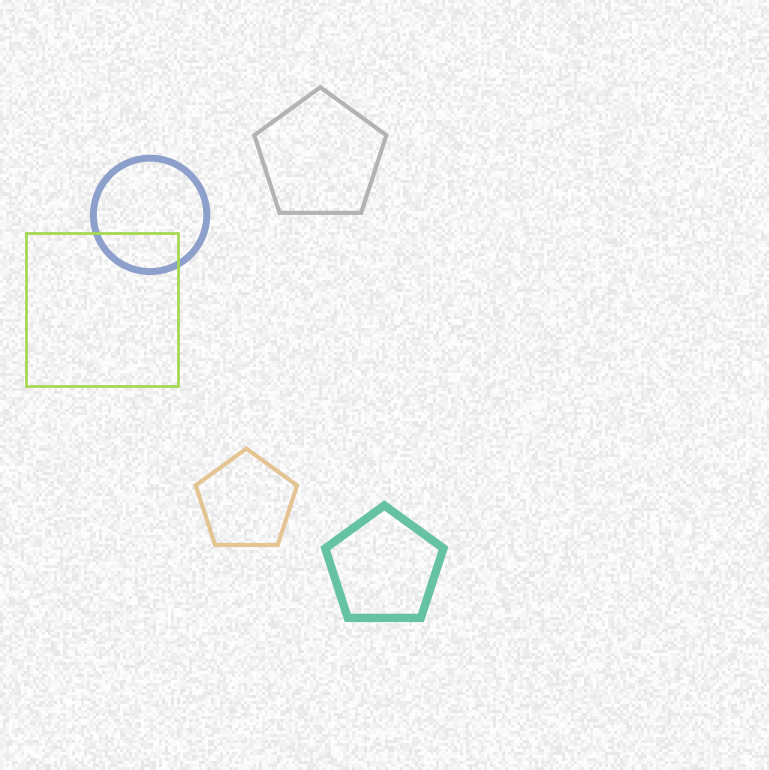[{"shape": "pentagon", "thickness": 3, "radius": 0.4, "center": [0.499, 0.263]}, {"shape": "circle", "thickness": 2.5, "radius": 0.37, "center": [0.195, 0.721]}, {"shape": "square", "thickness": 1, "radius": 0.49, "center": [0.133, 0.598]}, {"shape": "pentagon", "thickness": 1.5, "radius": 0.35, "center": [0.32, 0.348]}, {"shape": "pentagon", "thickness": 1.5, "radius": 0.45, "center": [0.416, 0.797]}]